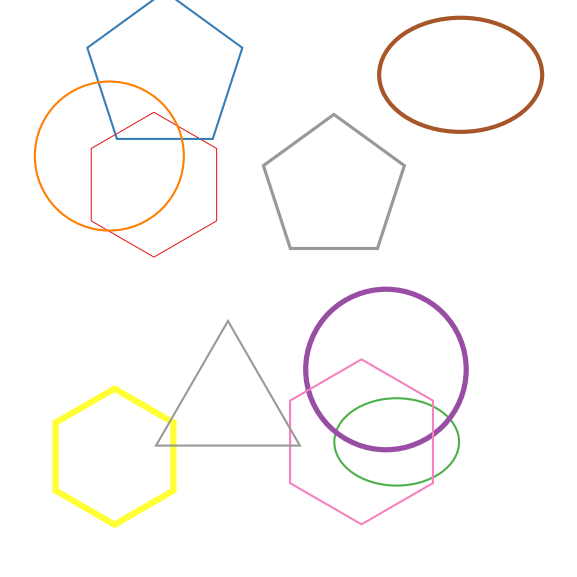[{"shape": "hexagon", "thickness": 0.5, "radius": 0.63, "center": [0.267, 0.679]}, {"shape": "pentagon", "thickness": 1, "radius": 0.71, "center": [0.285, 0.873]}, {"shape": "oval", "thickness": 1, "radius": 0.54, "center": [0.687, 0.234]}, {"shape": "circle", "thickness": 2.5, "radius": 0.69, "center": [0.668, 0.359]}, {"shape": "circle", "thickness": 1, "radius": 0.65, "center": [0.189, 0.729]}, {"shape": "hexagon", "thickness": 3, "radius": 0.59, "center": [0.198, 0.208]}, {"shape": "oval", "thickness": 2, "radius": 0.71, "center": [0.798, 0.87]}, {"shape": "hexagon", "thickness": 1, "radius": 0.71, "center": [0.626, 0.234]}, {"shape": "pentagon", "thickness": 1.5, "radius": 0.64, "center": [0.578, 0.673]}, {"shape": "triangle", "thickness": 1, "radius": 0.72, "center": [0.395, 0.299]}]